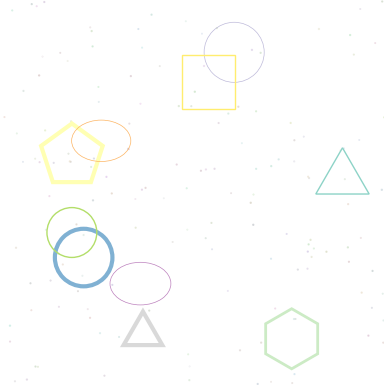[{"shape": "triangle", "thickness": 1, "radius": 0.4, "center": [0.89, 0.536]}, {"shape": "pentagon", "thickness": 3, "radius": 0.42, "center": [0.187, 0.595]}, {"shape": "circle", "thickness": 0.5, "radius": 0.39, "center": [0.608, 0.864]}, {"shape": "circle", "thickness": 3, "radius": 0.37, "center": [0.217, 0.331]}, {"shape": "oval", "thickness": 0.5, "radius": 0.38, "center": [0.263, 0.634]}, {"shape": "circle", "thickness": 1, "radius": 0.32, "center": [0.187, 0.396]}, {"shape": "triangle", "thickness": 3, "radius": 0.29, "center": [0.371, 0.133]}, {"shape": "oval", "thickness": 0.5, "radius": 0.4, "center": [0.365, 0.263]}, {"shape": "hexagon", "thickness": 2, "radius": 0.39, "center": [0.758, 0.12]}, {"shape": "square", "thickness": 1, "radius": 0.35, "center": [0.542, 0.787]}]